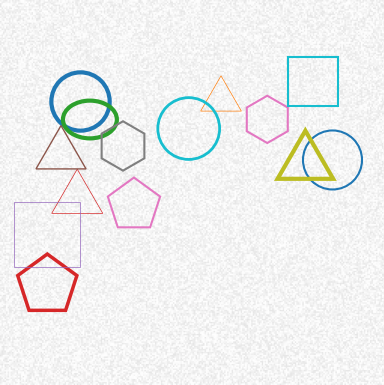[{"shape": "circle", "thickness": 3, "radius": 0.38, "center": [0.209, 0.736]}, {"shape": "circle", "thickness": 1.5, "radius": 0.38, "center": [0.864, 0.584]}, {"shape": "triangle", "thickness": 0.5, "radius": 0.31, "center": [0.574, 0.742]}, {"shape": "oval", "thickness": 3, "radius": 0.35, "center": [0.234, 0.69]}, {"shape": "pentagon", "thickness": 2.5, "radius": 0.4, "center": [0.123, 0.259]}, {"shape": "triangle", "thickness": 0.5, "radius": 0.38, "center": [0.201, 0.484]}, {"shape": "square", "thickness": 0.5, "radius": 0.42, "center": [0.122, 0.391]}, {"shape": "triangle", "thickness": 1, "radius": 0.38, "center": [0.158, 0.599]}, {"shape": "hexagon", "thickness": 1.5, "radius": 0.31, "center": [0.694, 0.69]}, {"shape": "pentagon", "thickness": 1.5, "radius": 0.36, "center": [0.348, 0.467]}, {"shape": "hexagon", "thickness": 1.5, "radius": 0.32, "center": [0.319, 0.621]}, {"shape": "triangle", "thickness": 3, "radius": 0.42, "center": [0.793, 0.577]}, {"shape": "square", "thickness": 1.5, "radius": 0.32, "center": [0.813, 0.789]}, {"shape": "circle", "thickness": 2, "radius": 0.4, "center": [0.49, 0.666]}]